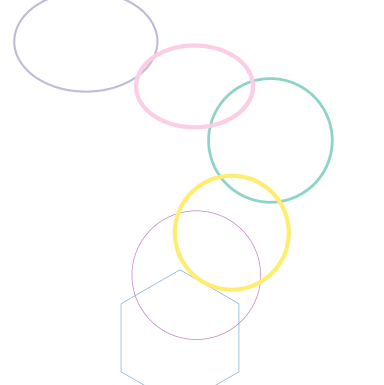[{"shape": "circle", "thickness": 2, "radius": 0.8, "center": [0.702, 0.635]}, {"shape": "oval", "thickness": 1.5, "radius": 0.93, "center": [0.223, 0.892]}, {"shape": "hexagon", "thickness": 0.5, "radius": 0.88, "center": [0.468, 0.123]}, {"shape": "oval", "thickness": 3, "radius": 0.76, "center": [0.505, 0.776]}, {"shape": "circle", "thickness": 0.5, "radius": 0.84, "center": [0.51, 0.285]}, {"shape": "circle", "thickness": 3, "radius": 0.74, "center": [0.602, 0.396]}]